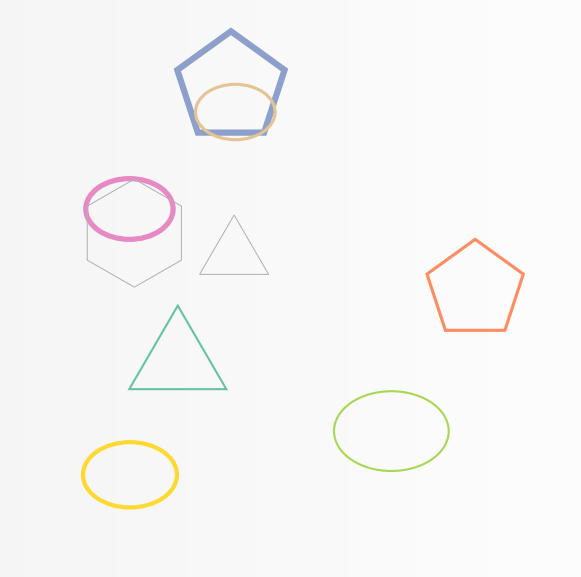[{"shape": "triangle", "thickness": 1, "radius": 0.48, "center": [0.306, 0.373]}, {"shape": "pentagon", "thickness": 1.5, "radius": 0.44, "center": [0.817, 0.498]}, {"shape": "pentagon", "thickness": 3, "radius": 0.48, "center": [0.397, 0.848]}, {"shape": "oval", "thickness": 2.5, "radius": 0.38, "center": [0.223, 0.637]}, {"shape": "oval", "thickness": 1, "radius": 0.49, "center": [0.673, 0.253]}, {"shape": "oval", "thickness": 2, "radius": 0.4, "center": [0.224, 0.177]}, {"shape": "oval", "thickness": 1.5, "radius": 0.34, "center": [0.405, 0.805]}, {"shape": "triangle", "thickness": 0.5, "radius": 0.34, "center": [0.403, 0.558]}, {"shape": "hexagon", "thickness": 0.5, "radius": 0.47, "center": [0.231, 0.595]}]